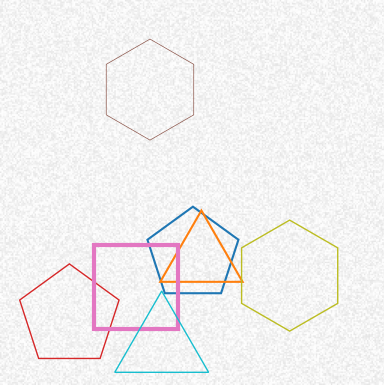[{"shape": "pentagon", "thickness": 1.5, "radius": 0.62, "center": [0.501, 0.339]}, {"shape": "triangle", "thickness": 1.5, "radius": 0.62, "center": [0.523, 0.33]}, {"shape": "pentagon", "thickness": 1, "radius": 0.68, "center": [0.18, 0.179]}, {"shape": "hexagon", "thickness": 0.5, "radius": 0.66, "center": [0.39, 0.767]}, {"shape": "square", "thickness": 3, "radius": 0.54, "center": [0.353, 0.255]}, {"shape": "hexagon", "thickness": 1, "radius": 0.72, "center": [0.752, 0.284]}, {"shape": "triangle", "thickness": 1, "radius": 0.7, "center": [0.42, 0.103]}]